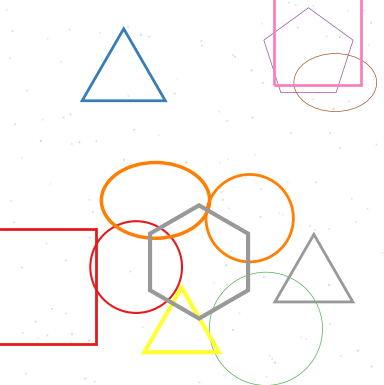[{"shape": "circle", "thickness": 1.5, "radius": 0.6, "center": [0.354, 0.306]}, {"shape": "square", "thickness": 2, "radius": 0.75, "center": [0.101, 0.255]}, {"shape": "triangle", "thickness": 2, "radius": 0.62, "center": [0.321, 0.801]}, {"shape": "circle", "thickness": 0.5, "radius": 0.74, "center": [0.691, 0.146]}, {"shape": "pentagon", "thickness": 0.5, "radius": 0.61, "center": [0.801, 0.858]}, {"shape": "circle", "thickness": 2, "radius": 0.57, "center": [0.648, 0.433]}, {"shape": "oval", "thickness": 2.5, "radius": 0.7, "center": [0.404, 0.479]}, {"shape": "triangle", "thickness": 3, "radius": 0.56, "center": [0.472, 0.141]}, {"shape": "oval", "thickness": 0.5, "radius": 0.54, "center": [0.871, 0.786]}, {"shape": "square", "thickness": 2, "radius": 0.56, "center": [0.825, 0.893]}, {"shape": "hexagon", "thickness": 3, "radius": 0.74, "center": [0.517, 0.32]}, {"shape": "triangle", "thickness": 2, "radius": 0.58, "center": [0.815, 0.274]}]